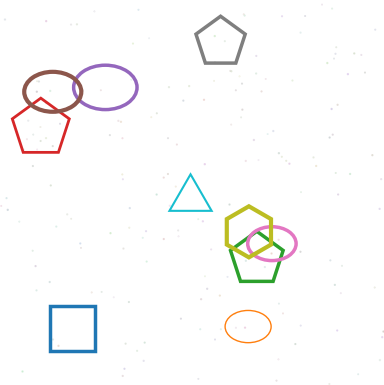[{"shape": "square", "thickness": 2.5, "radius": 0.29, "center": [0.188, 0.148]}, {"shape": "oval", "thickness": 1, "radius": 0.3, "center": [0.644, 0.152]}, {"shape": "pentagon", "thickness": 2.5, "radius": 0.36, "center": [0.667, 0.327]}, {"shape": "pentagon", "thickness": 2, "radius": 0.39, "center": [0.106, 0.667]}, {"shape": "oval", "thickness": 2.5, "radius": 0.41, "center": [0.274, 0.773]}, {"shape": "oval", "thickness": 3, "radius": 0.37, "center": [0.137, 0.762]}, {"shape": "oval", "thickness": 2.5, "radius": 0.31, "center": [0.706, 0.367]}, {"shape": "pentagon", "thickness": 2.5, "radius": 0.34, "center": [0.573, 0.891]}, {"shape": "hexagon", "thickness": 3, "radius": 0.33, "center": [0.647, 0.398]}, {"shape": "triangle", "thickness": 1.5, "radius": 0.32, "center": [0.495, 0.484]}]